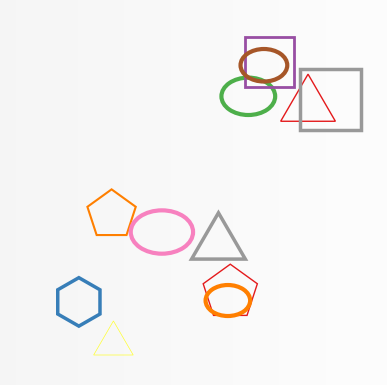[{"shape": "pentagon", "thickness": 1, "radius": 0.37, "center": [0.594, 0.24]}, {"shape": "triangle", "thickness": 1, "radius": 0.41, "center": [0.795, 0.726]}, {"shape": "hexagon", "thickness": 2.5, "radius": 0.31, "center": [0.204, 0.216]}, {"shape": "oval", "thickness": 3, "radius": 0.35, "center": [0.641, 0.75]}, {"shape": "square", "thickness": 2, "radius": 0.32, "center": [0.696, 0.839]}, {"shape": "oval", "thickness": 3, "radius": 0.29, "center": [0.588, 0.219]}, {"shape": "pentagon", "thickness": 1.5, "radius": 0.33, "center": [0.288, 0.443]}, {"shape": "triangle", "thickness": 0.5, "radius": 0.29, "center": [0.293, 0.107]}, {"shape": "oval", "thickness": 3, "radius": 0.3, "center": [0.681, 0.831]}, {"shape": "oval", "thickness": 3, "radius": 0.4, "center": [0.418, 0.397]}, {"shape": "triangle", "thickness": 2.5, "radius": 0.4, "center": [0.564, 0.367]}, {"shape": "square", "thickness": 2.5, "radius": 0.4, "center": [0.853, 0.742]}]